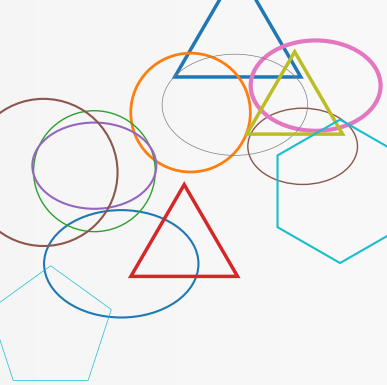[{"shape": "oval", "thickness": 1.5, "radius": 1.0, "center": [0.313, 0.315]}, {"shape": "triangle", "thickness": 2.5, "radius": 0.94, "center": [0.614, 0.894]}, {"shape": "circle", "thickness": 2, "radius": 0.77, "center": [0.492, 0.708]}, {"shape": "circle", "thickness": 1, "radius": 0.79, "center": [0.244, 0.555]}, {"shape": "triangle", "thickness": 2.5, "radius": 0.79, "center": [0.475, 0.362]}, {"shape": "oval", "thickness": 1.5, "radius": 0.8, "center": [0.243, 0.57]}, {"shape": "oval", "thickness": 1, "radius": 0.71, "center": [0.781, 0.62]}, {"shape": "circle", "thickness": 1.5, "radius": 0.96, "center": [0.112, 0.552]}, {"shape": "oval", "thickness": 3, "radius": 0.84, "center": [0.815, 0.778]}, {"shape": "oval", "thickness": 0.5, "radius": 0.94, "center": [0.606, 0.728]}, {"shape": "triangle", "thickness": 2.5, "radius": 0.71, "center": [0.76, 0.723]}, {"shape": "pentagon", "thickness": 0.5, "radius": 0.82, "center": [0.131, 0.145]}, {"shape": "hexagon", "thickness": 1.5, "radius": 0.93, "center": [0.878, 0.503]}]